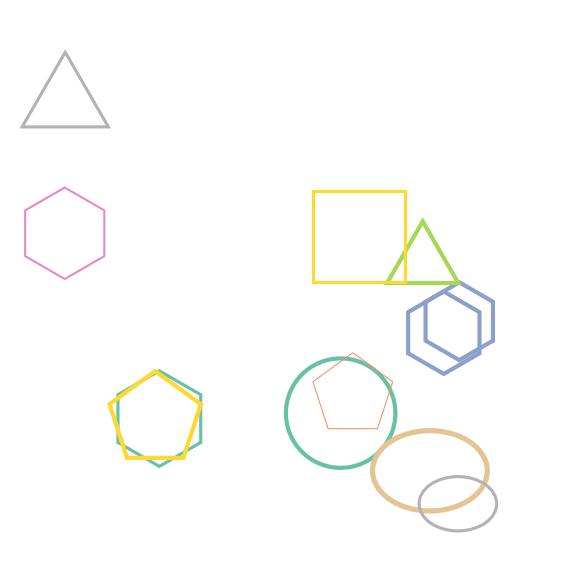[{"shape": "hexagon", "thickness": 1.5, "radius": 0.41, "center": [0.276, 0.274]}, {"shape": "circle", "thickness": 2, "radius": 0.47, "center": [0.59, 0.284]}, {"shape": "pentagon", "thickness": 0.5, "radius": 0.36, "center": [0.611, 0.316]}, {"shape": "hexagon", "thickness": 2, "radius": 0.36, "center": [0.769, 0.423]}, {"shape": "hexagon", "thickness": 2, "radius": 0.34, "center": [0.795, 0.443]}, {"shape": "hexagon", "thickness": 1, "radius": 0.4, "center": [0.112, 0.595]}, {"shape": "triangle", "thickness": 2, "radius": 0.36, "center": [0.732, 0.545]}, {"shape": "square", "thickness": 1.5, "radius": 0.4, "center": [0.621, 0.589]}, {"shape": "pentagon", "thickness": 2, "radius": 0.42, "center": [0.269, 0.273]}, {"shape": "oval", "thickness": 2.5, "radius": 0.5, "center": [0.744, 0.184]}, {"shape": "triangle", "thickness": 1.5, "radius": 0.43, "center": [0.113, 0.823]}, {"shape": "oval", "thickness": 1.5, "radius": 0.34, "center": [0.793, 0.127]}]